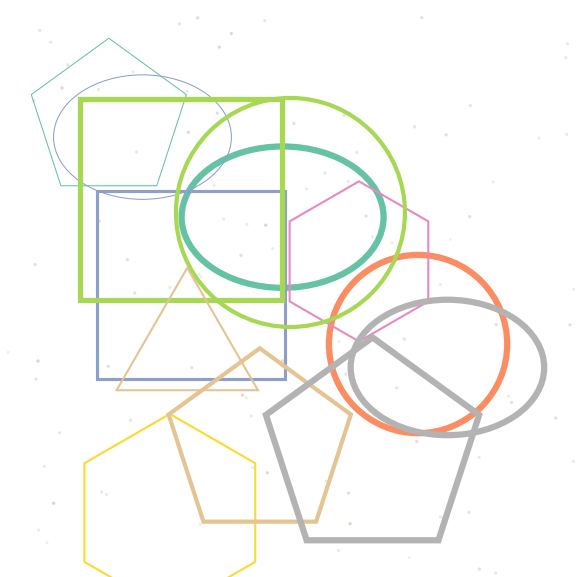[{"shape": "pentagon", "thickness": 0.5, "radius": 0.71, "center": [0.188, 0.792]}, {"shape": "oval", "thickness": 3, "radius": 0.87, "center": [0.489, 0.623]}, {"shape": "circle", "thickness": 3, "radius": 0.77, "center": [0.724, 0.403]}, {"shape": "oval", "thickness": 0.5, "radius": 0.77, "center": [0.247, 0.762]}, {"shape": "square", "thickness": 1.5, "radius": 0.81, "center": [0.331, 0.506]}, {"shape": "hexagon", "thickness": 1, "radius": 0.69, "center": [0.622, 0.547]}, {"shape": "circle", "thickness": 2, "radius": 0.99, "center": [0.503, 0.631]}, {"shape": "square", "thickness": 2.5, "radius": 0.87, "center": [0.313, 0.654]}, {"shape": "hexagon", "thickness": 1, "radius": 0.85, "center": [0.294, 0.112]}, {"shape": "triangle", "thickness": 1, "radius": 0.71, "center": [0.324, 0.394]}, {"shape": "pentagon", "thickness": 2, "radius": 0.83, "center": [0.45, 0.23]}, {"shape": "pentagon", "thickness": 3, "radius": 0.97, "center": [0.645, 0.221]}, {"shape": "oval", "thickness": 3, "radius": 0.84, "center": [0.775, 0.363]}]